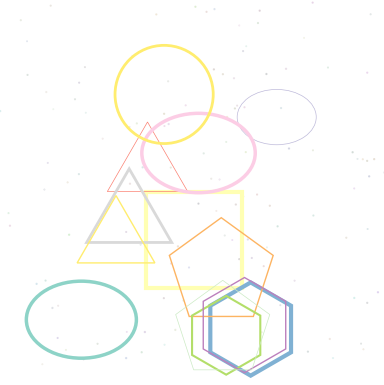[{"shape": "oval", "thickness": 2.5, "radius": 0.71, "center": [0.211, 0.17]}, {"shape": "square", "thickness": 3, "radius": 0.63, "center": [0.504, 0.377]}, {"shape": "oval", "thickness": 0.5, "radius": 0.51, "center": [0.719, 0.696]}, {"shape": "triangle", "thickness": 0.5, "radius": 0.6, "center": [0.383, 0.563]}, {"shape": "hexagon", "thickness": 3, "radius": 0.61, "center": [0.651, 0.145]}, {"shape": "pentagon", "thickness": 1, "radius": 0.71, "center": [0.575, 0.293]}, {"shape": "hexagon", "thickness": 1.5, "radius": 0.51, "center": [0.587, 0.129]}, {"shape": "oval", "thickness": 2.5, "radius": 0.74, "center": [0.516, 0.603]}, {"shape": "triangle", "thickness": 2, "radius": 0.64, "center": [0.336, 0.434]}, {"shape": "hexagon", "thickness": 1, "radius": 0.62, "center": [0.635, 0.155]}, {"shape": "pentagon", "thickness": 0.5, "radius": 0.64, "center": [0.579, 0.143]}, {"shape": "triangle", "thickness": 1, "radius": 0.58, "center": [0.301, 0.375]}, {"shape": "circle", "thickness": 2, "radius": 0.64, "center": [0.426, 0.755]}]